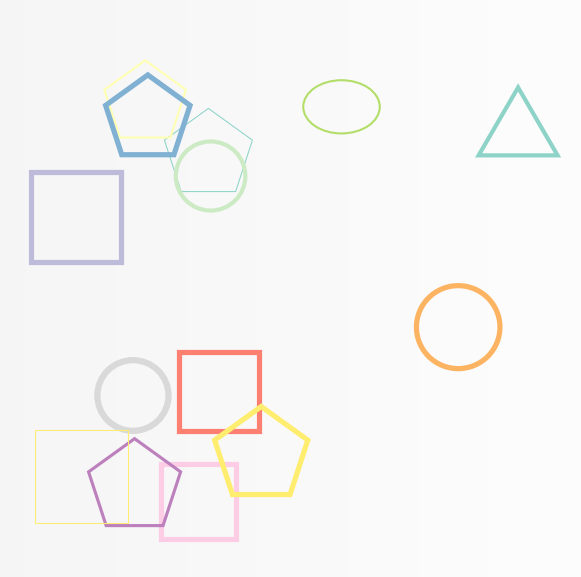[{"shape": "pentagon", "thickness": 0.5, "radius": 0.4, "center": [0.359, 0.732]}, {"shape": "triangle", "thickness": 2, "radius": 0.39, "center": [0.891, 0.769]}, {"shape": "pentagon", "thickness": 1, "radius": 0.37, "center": [0.25, 0.821]}, {"shape": "square", "thickness": 2.5, "radius": 0.39, "center": [0.131, 0.623]}, {"shape": "square", "thickness": 2.5, "radius": 0.35, "center": [0.377, 0.321]}, {"shape": "pentagon", "thickness": 2.5, "radius": 0.38, "center": [0.254, 0.793]}, {"shape": "circle", "thickness": 2.5, "radius": 0.36, "center": [0.788, 0.433]}, {"shape": "oval", "thickness": 1, "radius": 0.33, "center": [0.588, 0.814]}, {"shape": "square", "thickness": 2.5, "radius": 0.32, "center": [0.341, 0.131]}, {"shape": "circle", "thickness": 3, "radius": 0.31, "center": [0.229, 0.314]}, {"shape": "pentagon", "thickness": 1.5, "radius": 0.42, "center": [0.232, 0.156]}, {"shape": "circle", "thickness": 2, "radius": 0.3, "center": [0.362, 0.694]}, {"shape": "square", "thickness": 0.5, "radius": 0.4, "center": [0.141, 0.174]}, {"shape": "pentagon", "thickness": 2.5, "radius": 0.42, "center": [0.449, 0.211]}]